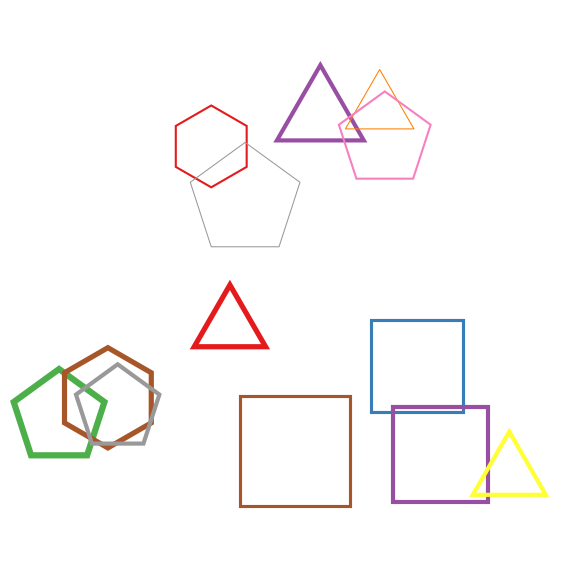[{"shape": "triangle", "thickness": 2.5, "radius": 0.36, "center": [0.398, 0.434]}, {"shape": "hexagon", "thickness": 1, "radius": 0.35, "center": [0.366, 0.746]}, {"shape": "square", "thickness": 1.5, "radius": 0.4, "center": [0.722, 0.365]}, {"shape": "pentagon", "thickness": 3, "radius": 0.41, "center": [0.102, 0.278]}, {"shape": "square", "thickness": 2, "radius": 0.41, "center": [0.763, 0.212]}, {"shape": "triangle", "thickness": 2, "radius": 0.43, "center": [0.555, 0.799]}, {"shape": "triangle", "thickness": 0.5, "radius": 0.34, "center": [0.657, 0.81]}, {"shape": "triangle", "thickness": 2, "radius": 0.36, "center": [0.882, 0.179]}, {"shape": "square", "thickness": 1.5, "radius": 0.47, "center": [0.511, 0.218]}, {"shape": "hexagon", "thickness": 2.5, "radius": 0.43, "center": [0.187, 0.31]}, {"shape": "pentagon", "thickness": 1, "radius": 0.42, "center": [0.666, 0.757]}, {"shape": "pentagon", "thickness": 2, "radius": 0.38, "center": [0.204, 0.292]}, {"shape": "pentagon", "thickness": 0.5, "radius": 0.5, "center": [0.424, 0.653]}]